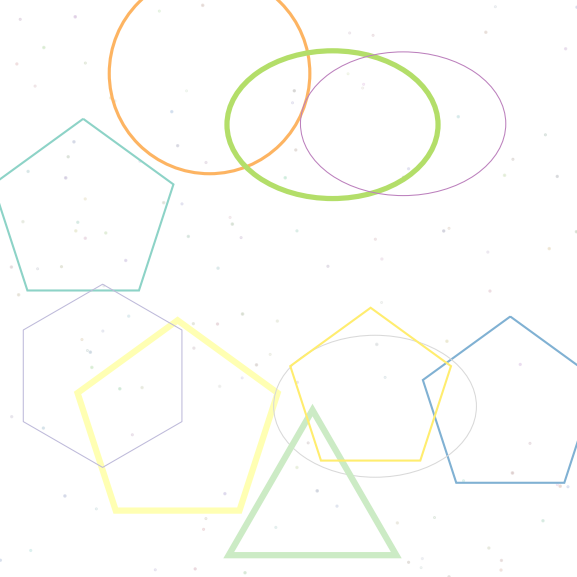[{"shape": "pentagon", "thickness": 1, "radius": 0.82, "center": [0.144, 0.629]}, {"shape": "pentagon", "thickness": 3, "radius": 0.91, "center": [0.308, 0.262]}, {"shape": "hexagon", "thickness": 0.5, "radius": 0.79, "center": [0.178, 0.348]}, {"shape": "pentagon", "thickness": 1, "radius": 0.8, "center": [0.884, 0.292]}, {"shape": "circle", "thickness": 1.5, "radius": 0.87, "center": [0.363, 0.872]}, {"shape": "oval", "thickness": 2.5, "radius": 0.91, "center": [0.576, 0.783]}, {"shape": "oval", "thickness": 0.5, "radius": 0.88, "center": [0.649, 0.296]}, {"shape": "oval", "thickness": 0.5, "radius": 0.89, "center": [0.698, 0.785]}, {"shape": "triangle", "thickness": 3, "radius": 0.84, "center": [0.541, 0.122]}, {"shape": "pentagon", "thickness": 1, "radius": 0.73, "center": [0.642, 0.32]}]